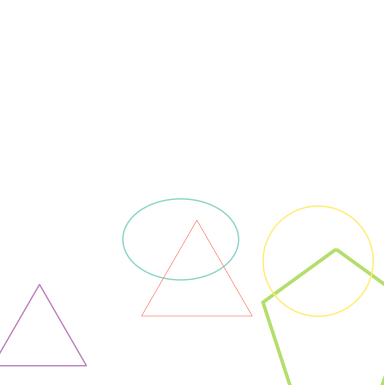[{"shape": "oval", "thickness": 1, "radius": 0.75, "center": [0.469, 0.378]}, {"shape": "triangle", "thickness": 0.5, "radius": 0.83, "center": [0.511, 0.262]}, {"shape": "pentagon", "thickness": 2.5, "radius": 1.0, "center": [0.873, 0.153]}, {"shape": "triangle", "thickness": 1, "radius": 0.7, "center": [0.103, 0.12]}, {"shape": "circle", "thickness": 1, "radius": 0.72, "center": [0.826, 0.322]}]